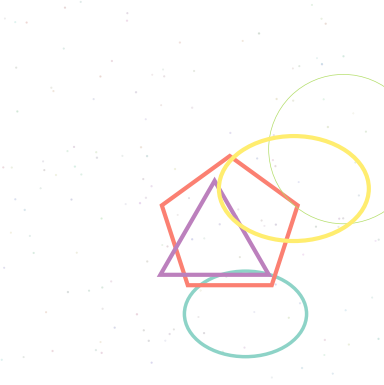[{"shape": "oval", "thickness": 2.5, "radius": 0.79, "center": [0.638, 0.185]}, {"shape": "pentagon", "thickness": 3, "radius": 0.93, "center": [0.597, 0.409]}, {"shape": "circle", "thickness": 0.5, "radius": 0.97, "center": [0.892, 0.613]}, {"shape": "triangle", "thickness": 3, "radius": 0.81, "center": [0.557, 0.368]}, {"shape": "oval", "thickness": 3, "radius": 0.97, "center": [0.763, 0.51]}]